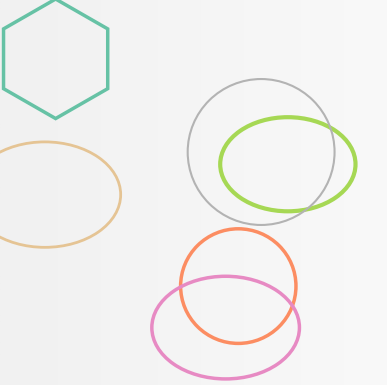[{"shape": "hexagon", "thickness": 2.5, "radius": 0.78, "center": [0.144, 0.847]}, {"shape": "circle", "thickness": 2.5, "radius": 0.74, "center": [0.615, 0.257]}, {"shape": "oval", "thickness": 2.5, "radius": 0.95, "center": [0.582, 0.149]}, {"shape": "oval", "thickness": 3, "radius": 0.87, "center": [0.743, 0.573]}, {"shape": "oval", "thickness": 2, "radius": 0.98, "center": [0.116, 0.495]}, {"shape": "circle", "thickness": 1.5, "radius": 0.95, "center": [0.674, 0.605]}]